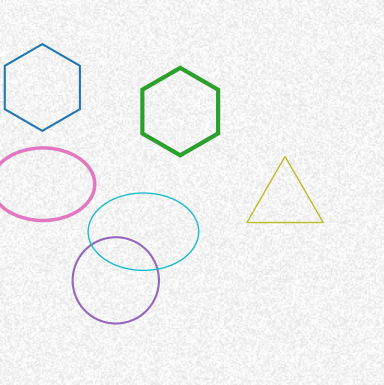[{"shape": "hexagon", "thickness": 1.5, "radius": 0.56, "center": [0.11, 0.773]}, {"shape": "hexagon", "thickness": 3, "radius": 0.57, "center": [0.468, 0.71]}, {"shape": "circle", "thickness": 1.5, "radius": 0.56, "center": [0.301, 0.272]}, {"shape": "oval", "thickness": 2.5, "radius": 0.67, "center": [0.111, 0.522]}, {"shape": "triangle", "thickness": 1, "radius": 0.57, "center": [0.74, 0.479]}, {"shape": "oval", "thickness": 1, "radius": 0.72, "center": [0.373, 0.398]}]